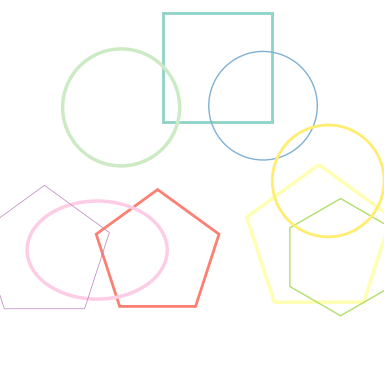[{"shape": "square", "thickness": 2, "radius": 0.71, "center": [0.565, 0.825]}, {"shape": "pentagon", "thickness": 2.5, "radius": 0.99, "center": [0.828, 0.375]}, {"shape": "pentagon", "thickness": 2, "radius": 0.84, "center": [0.409, 0.34]}, {"shape": "circle", "thickness": 1, "radius": 0.7, "center": [0.683, 0.725]}, {"shape": "hexagon", "thickness": 1, "radius": 0.76, "center": [0.885, 0.332]}, {"shape": "oval", "thickness": 2.5, "radius": 0.91, "center": [0.252, 0.35]}, {"shape": "pentagon", "thickness": 0.5, "radius": 0.89, "center": [0.115, 0.341]}, {"shape": "circle", "thickness": 2.5, "radius": 0.76, "center": [0.315, 0.721]}, {"shape": "circle", "thickness": 2, "radius": 0.73, "center": [0.852, 0.53]}]